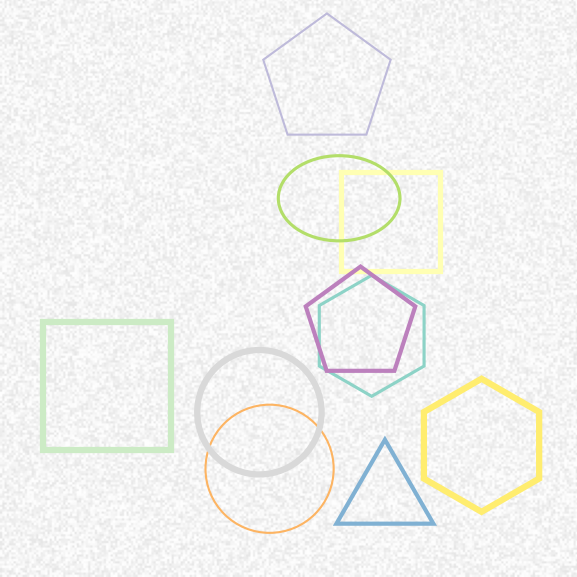[{"shape": "hexagon", "thickness": 1.5, "radius": 0.52, "center": [0.644, 0.418]}, {"shape": "square", "thickness": 2.5, "radius": 0.43, "center": [0.676, 0.615]}, {"shape": "pentagon", "thickness": 1, "radius": 0.58, "center": [0.566, 0.86]}, {"shape": "triangle", "thickness": 2, "radius": 0.48, "center": [0.667, 0.141]}, {"shape": "circle", "thickness": 1, "radius": 0.55, "center": [0.467, 0.187]}, {"shape": "oval", "thickness": 1.5, "radius": 0.53, "center": [0.587, 0.656]}, {"shape": "circle", "thickness": 3, "radius": 0.54, "center": [0.449, 0.285]}, {"shape": "pentagon", "thickness": 2, "radius": 0.5, "center": [0.624, 0.438]}, {"shape": "square", "thickness": 3, "radius": 0.55, "center": [0.186, 0.331]}, {"shape": "hexagon", "thickness": 3, "radius": 0.58, "center": [0.834, 0.228]}]